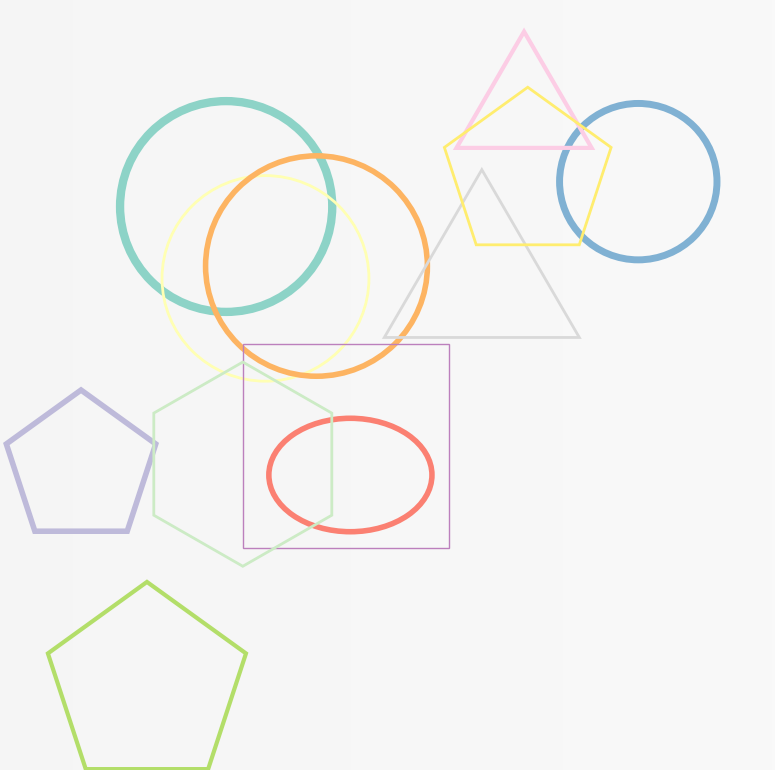[{"shape": "circle", "thickness": 3, "radius": 0.68, "center": [0.292, 0.732]}, {"shape": "circle", "thickness": 1, "radius": 0.67, "center": [0.343, 0.638]}, {"shape": "pentagon", "thickness": 2, "radius": 0.51, "center": [0.105, 0.392]}, {"shape": "oval", "thickness": 2, "radius": 0.53, "center": [0.452, 0.383]}, {"shape": "circle", "thickness": 2.5, "radius": 0.51, "center": [0.824, 0.764]}, {"shape": "circle", "thickness": 2, "radius": 0.72, "center": [0.408, 0.655]}, {"shape": "pentagon", "thickness": 1.5, "radius": 0.67, "center": [0.19, 0.11]}, {"shape": "triangle", "thickness": 1.5, "radius": 0.5, "center": [0.676, 0.858]}, {"shape": "triangle", "thickness": 1, "radius": 0.73, "center": [0.622, 0.634]}, {"shape": "square", "thickness": 0.5, "radius": 0.66, "center": [0.446, 0.421]}, {"shape": "hexagon", "thickness": 1, "radius": 0.66, "center": [0.313, 0.397]}, {"shape": "pentagon", "thickness": 1, "radius": 0.57, "center": [0.681, 0.774]}]